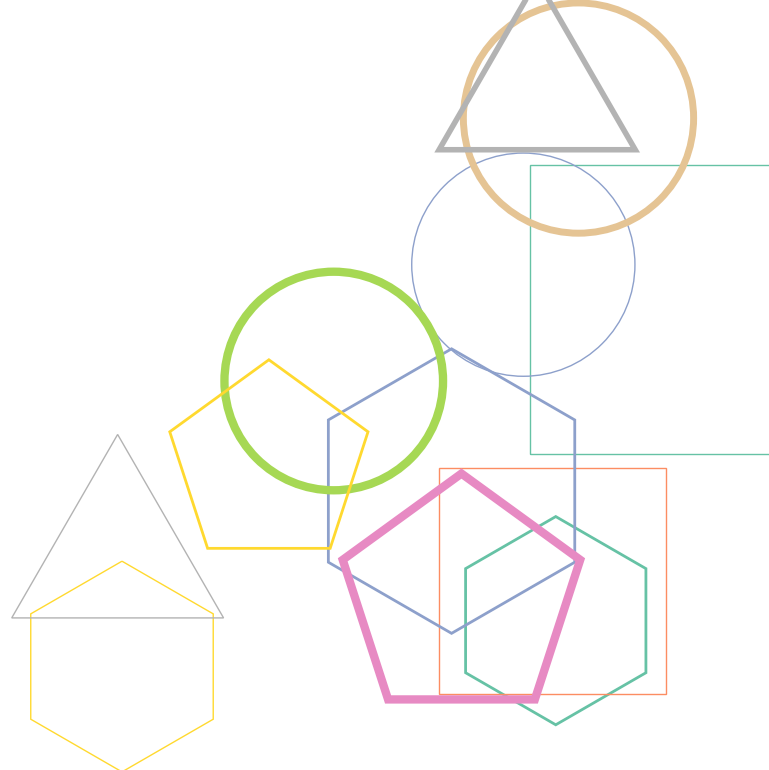[{"shape": "hexagon", "thickness": 1, "radius": 0.68, "center": [0.722, 0.194]}, {"shape": "square", "thickness": 0.5, "radius": 0.94, "center": [0.876, 0.598]}, {"shape": "square", "thickness": 0.5, "radius": 0.74, "center": [0.717, 0.245]}, {"shape": "hexagon", "thickness": 1, "radius": 0.92, "center": [0.586, 0.362]}, {"shape": "circle", "thickness": 0.5, "radius": 0.72, "center": [0.68, 0.656]}, {"shape": "pentagon", "thickness": 3, "radius": 0.81, "center": [0.599, 0.223]}, {"shape": "circle", "thickness": 3, "radius": 0.71, "center": [0.433, 0.505]}, {"shape": "pentagon", "thickness": 1, "radius": 0.68, "center": [0.349, 0.397]}, {"shape": "hexagon", "thickness": 0.5, "radius": 0.68, "center": [0.158, 0.134]}, {"shape": "circle", "thickness": 2.5, "radius": 0.75, "center": [0.751, 0.847]}, {"shape": "triangle", "thickness": 2, "radius": 0.74, "center": [0.698, 0.879]}, {"shape": "triangle", "thickness": 0.5, "radius": 0.79, "center": [0.153, 0.277]}]